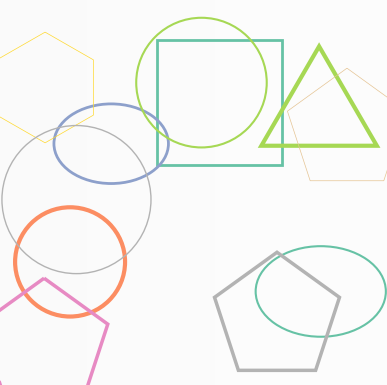[{"shape": "oval", "thickness": 1.5, "radius": 0.84, "center": [0.828, 0.243]}, {"shape": "square", "thickness": 2, "radius": 0.81, "center": [0.567, 0.735]}, {"shape": "circle", "thickness": 3, "radius": 0.71, "center": [0.181, 0.32]}, {"shape": "oval", "thickness": 2, "radius": 0.74, "center": [0.287, 0.627]}, {"shape": "pentagon", "thickness": 2.5, "radius": 0.86, "center": [0.114, 0.105]}, {"shape": "circle", "thickness": 1.5, "radius": 0.84, "center": [0.52, 0.785]}, {"shape": "triangle", "thickness": 3, "radius": 0.86, "center": [0.823, 0.707]}, {"shape": "hexagon", "thickness": 0.5, "radius": 0.72, "center": [0.116, 0.773]}, {"shape": "pentagon", "thickness": 0.5, "radius": 0.81, "center": [0.895, 0.661]}, {"shape": "pentagon", "thickness": 2.5, "radius": 0.85, "center": [0.715, 0.175]}, {"shape": "circle", "thickness": 1, "radius": 0.96, "center": [0.197, 0.482]}]